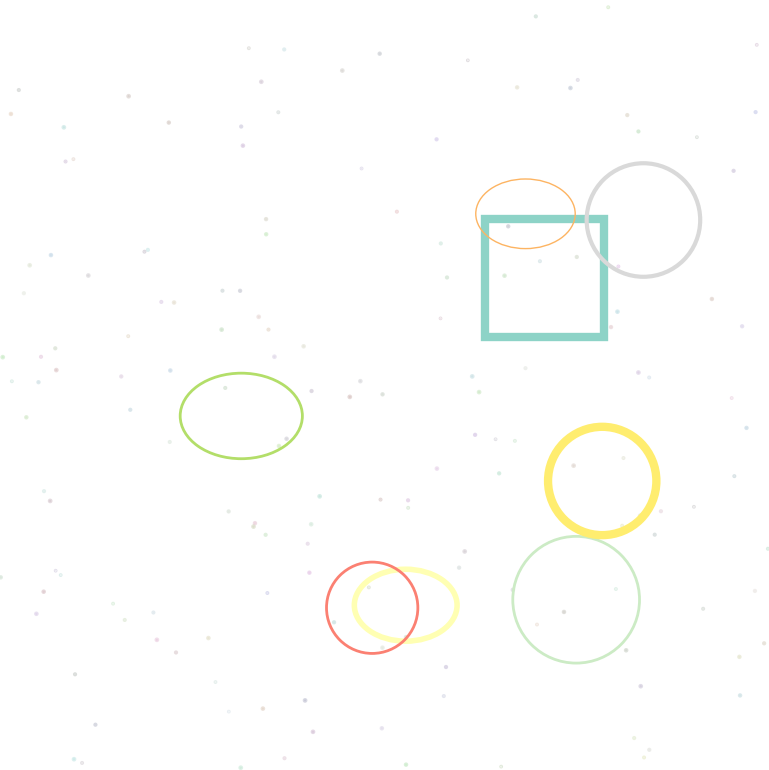[{"shape": "square", "thickness": 3, "radius": 0.38, "center": [0.707, 0.639]}, {"shape": "oval", "thickness": 2, "radius": 0.33, "center": [0.527, 0.214]}, {"shape": "circle", "thickness": 1, "radius": 0.3, "center": [0.483, 0.211]}, {"shape": "oval", "thickness": 0.5, "radius": 0.32, "center": [0.682, 0.722]}, {"shape": "oval", "thickness": 1, "radius": 0.4, "center": [0.313, 0.46]}, {"shape": "circle", "thickness": 1.5, "radius": 0.37, "center": [0.836, 0.714]}, {"shape": "circle", "thickness": 1, "radius": 0.41, "center": [0.748, 0.221]}, {"shape": "circle", "thickness": 3, "radius": 0.35, "center": [0.782, 0.375]}]